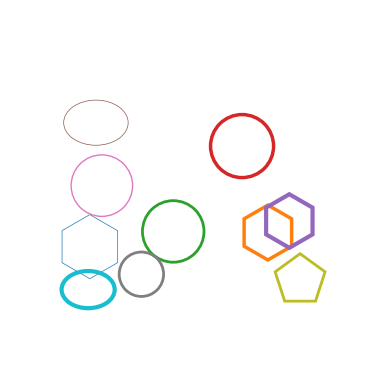[{"shape": "hexagon", "thickness": 0.5, "radius": 0.42, "center": [0.233, 0.359]}, {"shape": "hexagon", "thickness": 2.5, "radius": 0.36, "center": [0.696, 0.396]}, {"shape": "circle", "thickness": 2, "radius": 0.4, "center": [0.45, 0.399]}, {"shape": "circle", "thickness": 2.5, "radius": 0.41, "center": [0.629, 0.621]}, {"shape": "hexagon", "thickness": 3, "radius": 0.35, "center": [0.752, 0.426]}, {"shape": "oval", "thickness": 0.5, "radius": 0.42, "center": [0.249, 0.681]}, {"shape": "circle", "thickness": 1, "radius": 0.4, "center": [0.265, 0.518]}, {"shape": "circle", "thickness": 2, "radius": 0.29, "center": [0.367, 0.288]}, {"shape": "pentagon", "thickness": 2, "radius": 0.34, "center": [0.779, 0.273]}, {"shape": "oval", "thickness": 3, "radius": 0.34, "center": [0.229, 0.248]}]